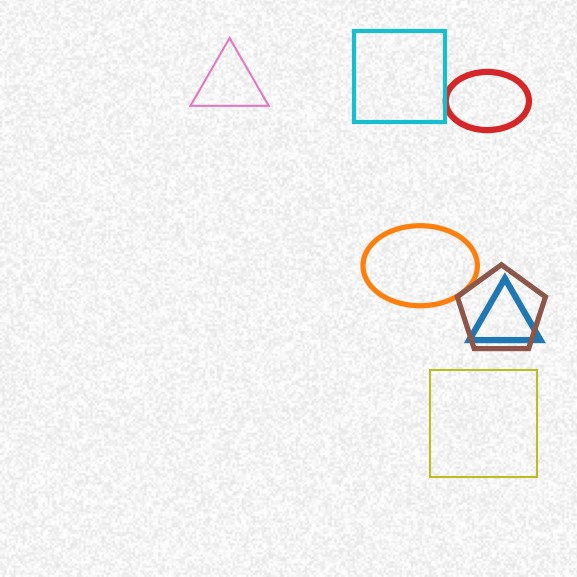[{"shape": "triangle", "thickness": 3, "radius": 0.36, "center": [0.874, 0.446]}, {"shape": "oval", "thickness": 2.5, "radius": 0.5, "center": [0.728, 0.539]}, {"shape": "oval", "thickness": 3, "radius": 0.36, "center": [0.844, 0.824]}, {"shape": "pentagon", "thickness": 2.5, "radius": 0.4, "center": [0.868, 0.46]}, {"shape": "triangle", "thickness": 1, "radius": 0.39, "center": [0.398, 0.855]}, {"shape": "square", "thickness": 1, "radius": 0.46, "center": [0.838, 0.266]}, {"shape": "square", "thickness": 2, "radius": 0.39, "center": [0.692, 0.867]}]